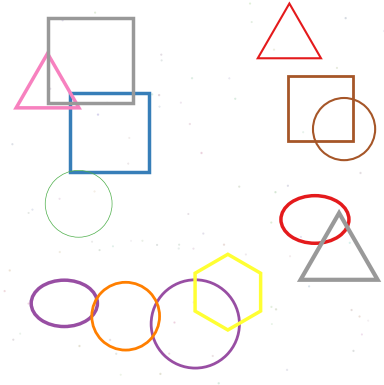[{"shape": "triangle", "thickness": 1.5, "radius": 0.47, "center": [0.752, 0.896]}, {"shape": "oval", "thickness": 2.5, "radius": 0.44, "center": [0.818, 0.43]}, {"shape": "square", "thickness": 2.5, "radius": 0.51, "center": [0.284, 0.655]}, {"shape": "circle", "thickness": 0.5, "radius": 0.43, "center": [0.204, 0.471]}, {"shape": "oval", "thickness": 2.5, "radius": 0.43, "center": [0.167, 0.212]}, {"shape": "circle", "thickness": 2, "radius": 0.57, "center": [0.507, 0.159]}, {"shape": "circle", "thickness": 2, "radius": 0.44, "center": [0.326, 0.179]}, {"shape": "hexagon", "thickness": 2.5, "radius": 0.49, "center": [0.592, 0.241]}, {"shape": "square", "thickness": 2, "radius": 0.42, "center": [0.832, 0.718]}, {"shape": "circle", "thickness": 1.5, "radius": 0.4, "center": [0.894, 0.665]}, {"shape": "triangle", "thickness": 2.5, "radius": 0.47, "center": [0.123, 0.767]}, {"shape": "square", "thickness": 2.5, "radius": 0.55, "center": [0.236, 0.843]}, {"shape": "triangle", "thickness": 3, "radius": 0.58, "center": [0.881, 0.331]}]